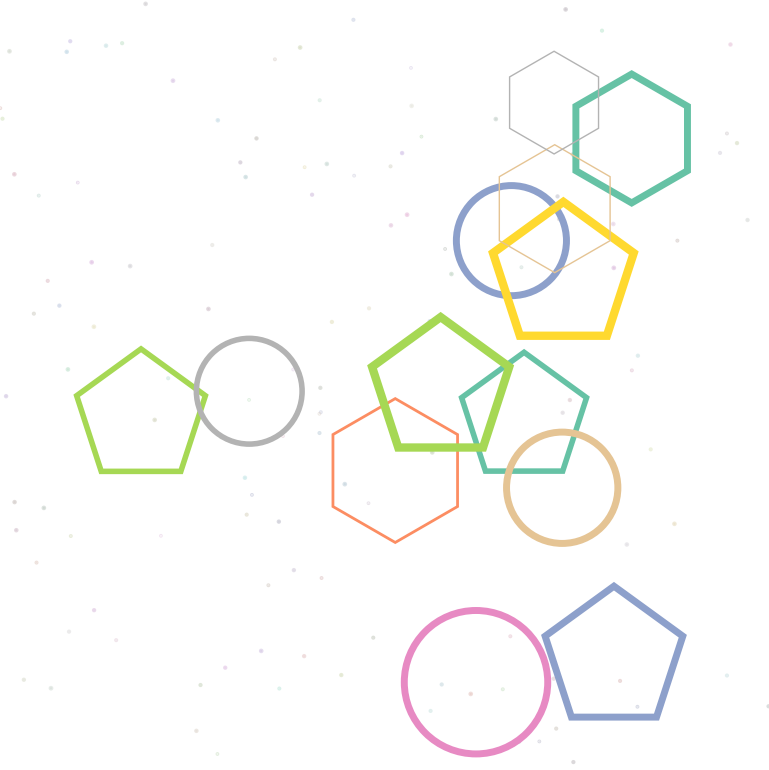[{"shape": "pentagon", "thickness": 2, "radius": 0.43, "center": [0.681, 0.457]}, {"shape": "hexagon", "thickness": 2.5, "radius": 0.42, "center": [0.82, 0.82]}, {"shape": "hexagon", "thickness": 1, "radius": 0.47, "center": [0.513, 0.389]}, {"shape": "circle", "thickness": 2.5, "radius": 0.36, "center": [0.664, 0.687]}, {"shape": "pentagon", "thickness": 2.5, "radius": 0.47, "center": [0.797, 0.145]}, {"shape": "circle", "thickness": 2.5, "radius": 0.47, "center": [0.618, 0.114]}, {"shape": "pentagon", "thickness": 3, "radius": 0.47, "center": [0.572, 0.495]}, {"shape": "pentagon", "thickness": 2, "radius": 0.44, "center": [0.183, 0.459]}, {"shape": "pentagon", "thickness": 3, "radius": 0.48, "center": [0.732, 0.642]}, {"shape": "hexagon", "thickness": 0.5, "radius": 0.42, "center": [0.72, 0.729]}, {"shape": "circle", "thickness": 2.5, "radius": 0.36, "center": [0.73, 0.367]}, {"shape": "circle", "thickness": 2, "radius": 0.34, "center": [0.324, 0.492]}, {"shape": "hexagon", "thickness": 0.5, "radius": 0.33, "center": [0.72, 0.867]}]